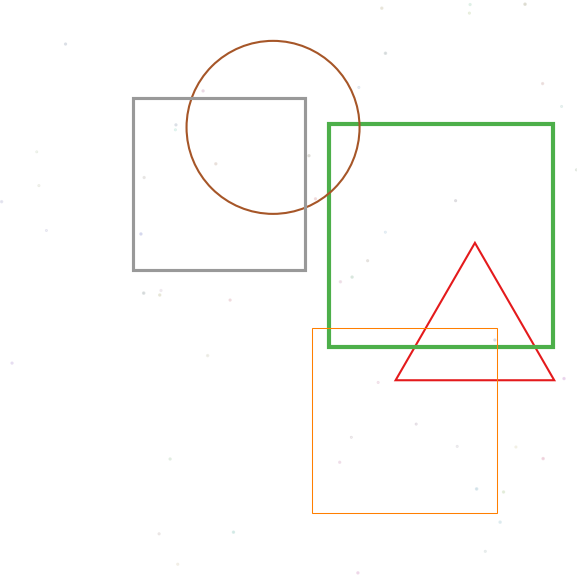[{"shape": "triangle", "thickness": 1, "radius": 0.79, "center": [0.822, 0.42]}, {"shape": "square", "thickness": 2, "radius": 0.97, "center": [0.764, 0.592]}, {"shape": "square", "thickness": 0.5, "radius": 0.8, "center": [0.7, 0.271]}, {"shape": "circle", "thickness": 1, "radius": 0.75, "center": [0.473, 0.779]}, {"shape": "square", "thickness": 1.5, "radius": 0.74, "center": [0.379, 0.681]}]